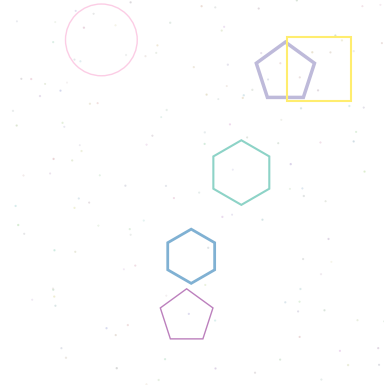[{"shape": "hexagon", "thickness": 1.5, "radius": 0.42, "center": [0.627, 0.552]}, {"shape": "pentagon", "thickness": 2.5, "radius": 0.4, "center": [0.741, 0.811]}, {"shape": "hexagon", "thickness": 2, "radius": 0.35, "center": [0.497, 0.334]}, {"shape": "circle", "thickness": 1, "radius": 0.47, "center": [0.263, 0.896]}, {"shape": "pentagon", "thickness": 1, "radius": 0.36, "center": [0.485, 0.178]}, {"shape": "square", "thickness": 1.5, "radius": 0.41, "center": [0.828, 0.821]}]